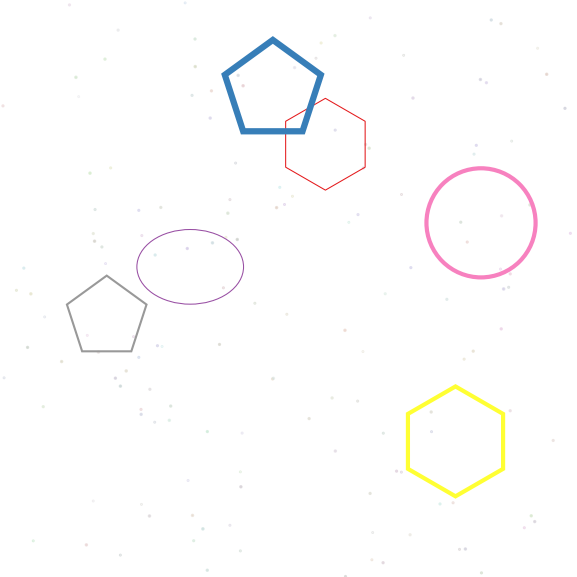[{"shape": "hexagon", "thickness": 0.5, "radius": 0.4, "center": [0.563, 0.749]}, {"shape": "pentagon", "thickness": 3, "radius": 0.44, "center": [0.472, 0.843]}, {"shape": "oval", "thickness": 0.5, "radius": 0.46, "center": [0.329, 0.537]}, {"shape": "hexagon", "thickness": 2, "radius": 0.48, "center": [0.789, 0.235]}, {"shape": "circle", "thickness": 2, "radius": 0.47, "center": [0.833, 0.613]}, {"shape": "pentagon", "thickness": 1, "radius": 0.36, "center": [0.185, 0.449]}]